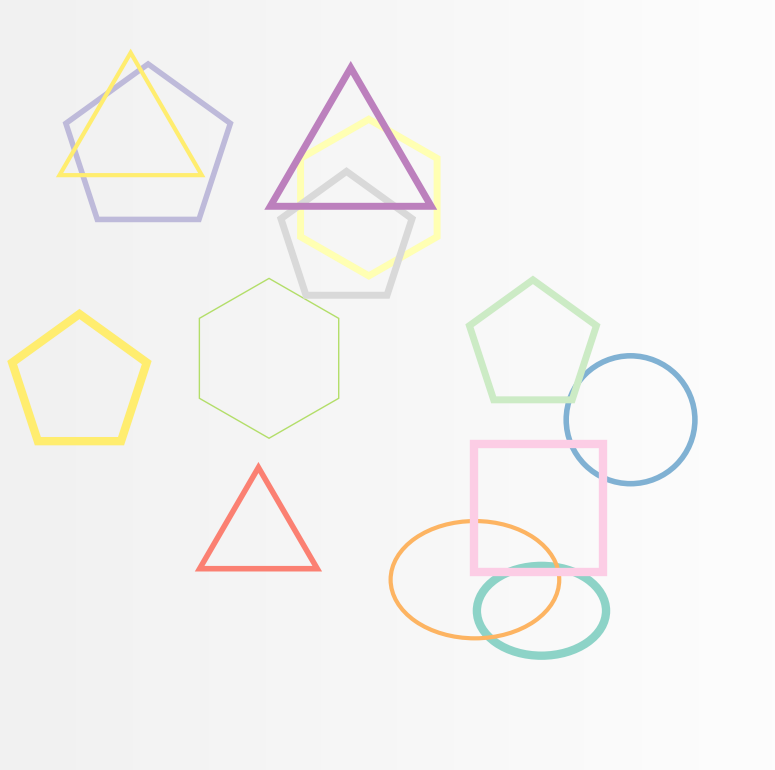[{"shape": "oval", "thickness": 3, "radius": 0.42, "center": [0.699, 0.207]}, {"shape": "hexagon", "thickness": 2.5, "radius": 0.51, "center": [0.476, 0.743]}, {"shape": "pentagon", "thickness": 2, "radius": 0.56, "center": [0.191, 0.805]}, {"shape": "triangle", "thickness": 2, "radius": 0.44, "center": [0.333, 0.305]}, {"shape": "circle", "thickness": 2, "radius": 0.42, "center": [0.814, 0.455]}, {"shape": "oval", "thickness": 1.5, "radius": 0.54, "center": [0.613, 0.247]}, {"shape": "hexagon", "thickness": 0.5, "radius": 0.52, "center": [0.347, 0.535]}, {"shape": "square", "thickness": 3, "radius": 0.42, "center": [0.695, 0.341]}, {"shape": "pentagon", "thickness": 2.5, "radius": 0.44, "center": [0.447, 0.688]}, {"shape": "triangle", "thickness": 2.5, "radius": 0.6, "center": [0.453, 0.792]}, {"shape": "pentagon", "thickness": 2.5, "radius": 0.43, "center": [0.688, 0.55]}, {"shape": "triangle", "thickness": 1.5, "radius": 0.53, "center": [0.169, 0.826]}, {"shape": "pentagon", "thickness": 3, "radius": 0.46, "center": [0.103, 0.501]}]